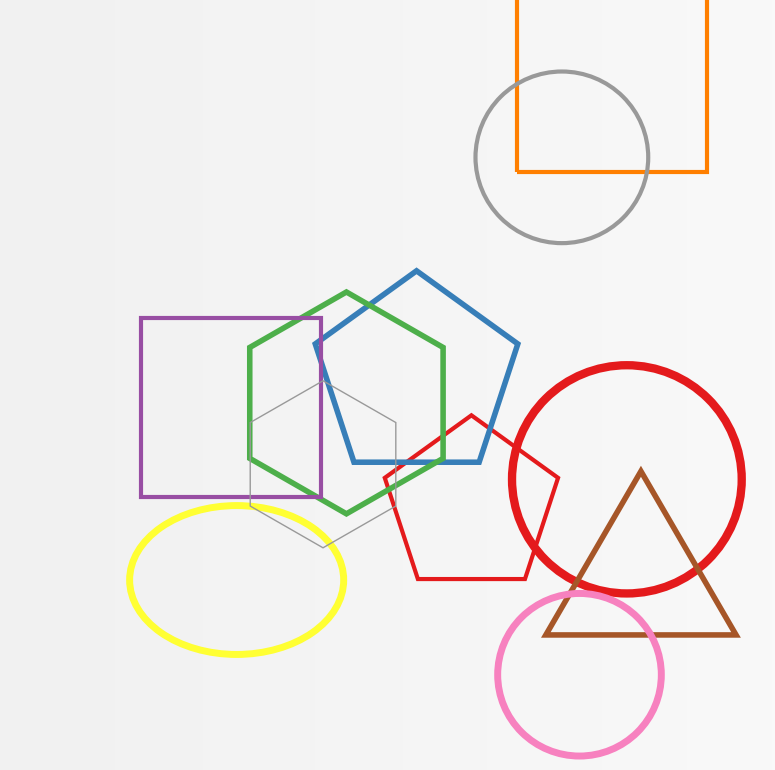[{"shape": "circle", "thickness": 3, "radius": 0.74, "center": [0.809, 0.377]}, {"shape": "pentagon", "thickness": 1.5, "radius": 0.59, "center": [0.608, 0.343]}, {"shape": "pentagon", "thickness": 2, "radius": 0.69, "center": [0.537, 0.511]}, {"shape": "hexagon", "thickness": 2, "radius": 0.72, "center": [0.447, 0.477]}, {"shape": "square", "thickness": 1.5, "radius": 0.58, "center": [0.298, 0.471]}, {"shape": "square", "thickness": 1.5, "radius": 0.61, "center": [0.79, 0.899]}, {"shape": "oval", "thickness": 2.5, "radius": 0.69, "center": [0.305, 0.247]}, {"shape": "triangle", "thickness": 2, "radius": 0.71, "center": [0.827, 0.246]}, {"shape": "circle", "thickness": 2.5, "radius": 0.53, "center": [0.748, 0.124]}, {"shape": "circle", "thickness": 1.5, "radius": 0.56, "center": [0.725, 0.796]}, {"shape": "hexagon", "thickness": 0.5, "radius": 0.54, "center": [0.417, 0.397]}]